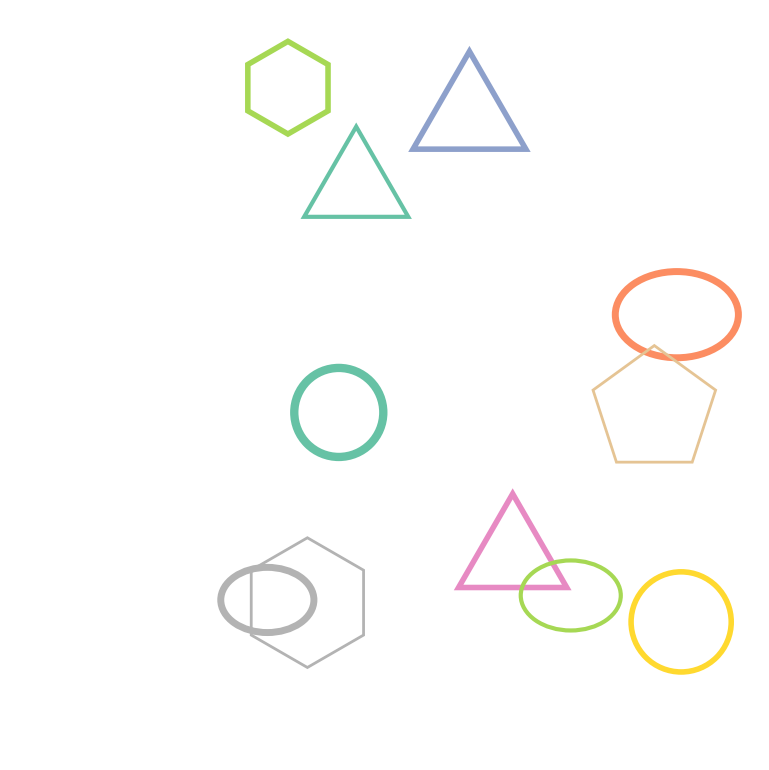[{"shape": "circle", "thickness": 3, "radius": 0.29, "center": [0.44, 0.464]}, {"shape": "triangle", "thickness": 1.5, "radius": 0.39, "center": [0.463, 0.757]}, {"shape": "oval", "thickness": 2.5, "radius": 0.4, "center": [0.879, 0.591]}, {"shape": "triangle", "thickness": 2, "radius": 0.42, "center": [0.61, 0.849]}, {"shape": "triangle", "thickness": 2, "radius": 0.41, "center": [0.666, 0.278]}, {"shape": "hexagon", "thickness": 2, "radius": 0.3, "center": [0.374, 0.886]}, {"shape": "oval", "thickness": 1.5, "radius": 0.32, "center": [0.741, 0.227]}, {"shape": "circle", "thickness": 2, "radius": 0.33, "center": [0.885, 0.192]}, {"shape": "pentagon", "thickness": 1, "radius": 0.42, "center": [0.85, 0.468]}, {"shape": "oval", "thickness": 2.5, "radius": 0.3, "center": [0.347, 0.221]}, {"shape": "hexagon", "thickness": 1, "radius": 0.42, "center": [0.399, 0.217]}]